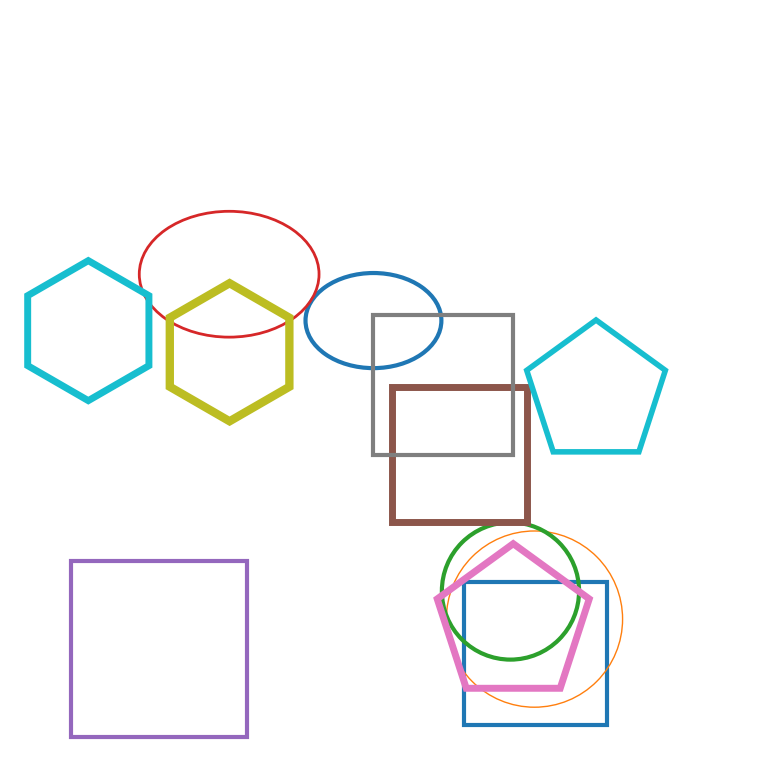[{"shape": "square", "thickness": 1.5, "radius": 0.46, "center": [0.696, 0.151]}, {"shape": "oval", "thickness": 1.5, "radius": 0.44, "center": [0.485, 0.584]}, {"shape": "circle", "thickness": 0.5, "radius": 0.57, "center": [0.694, 0.196]}, {"shape": "circle", "thickness": 1.5, "radius": 0.45, "center": [0.663, 0.232]}, {"shape": "oval", "thickness": 1, "radius": 0.58, "center": [0.298, 0.644]}, {"shape": "square", "thickness": 1.5, "radius": 0.57, "center": [0.206, 0.157]}, {"shape": "square", "thickness": 2.5, "radius": 0.44, "center": [0.596, 0.409]}, {"shape": "pentagon", "thickness": 2.5, "radius": 0.52, "center": [0.667, 0.19]}, {"shape": "square", "thickness": 1.5, "radius": 0.45, "center": [0.575, 0.5]}, {"shape": "hexagon", "thickness": 3, "radius": 0.45, "center": [0.298, 0.543]}, {"shape": "pentagon", "thickness": 2, "radius": 0.47, "center": [0.774, 0.49]}, {"shape": "hexagon", "thickness": 2.5, "radius": 0.45, "center": [0.115, 0.571]}]